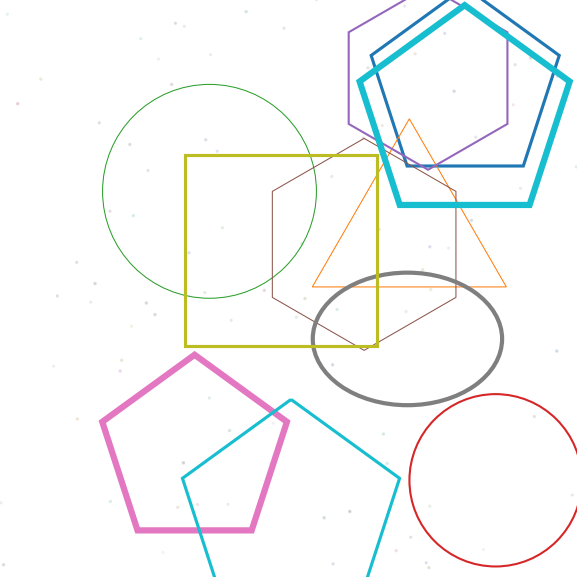[{"shape": "pentagon", "thickness": 1.5, "radius": 0.86, "center": [0.806, 0.85]}, {"shape": "triangle", "thickness": 0.5, "radius": 0.97, "center": [0.709, 0.599]}, {"shape": "circle", "thickness": 0.5, "radius": 0.93, "center": [0.363, 0.668]}, {"shape": "circle", "thickness": 1, "radius": 0.75, "center": [0.858, 0.167]}, {"shape": "hexagon", "thickness": 1, "radius": 0.79, "center": [0.741, 0.864]}, {"shape": "hexagon", "thickness": 0.5, "radius": 0.92, "center": [0.631, 0.576]}, {"shape": "pentagon", "thickness": 3, "radius": 0.84, "center": [0.337, 0.217]}, {"shape": "oval", "thickness": 2, "radius": 0.82, "center": [0.706, 0.412]}, {"shape": "square", "thickness": 1.5, "radius": 0.83, "center": [0.486, 0.566]}, {"shape": "pentagon", "thickness": 3, "radius": 0.96, "center": [0.805, 0.799]}, {"shape": "pentagon", "thickness": 1.5, "radius": 0.99, "center": [0.504, 0.11]}]